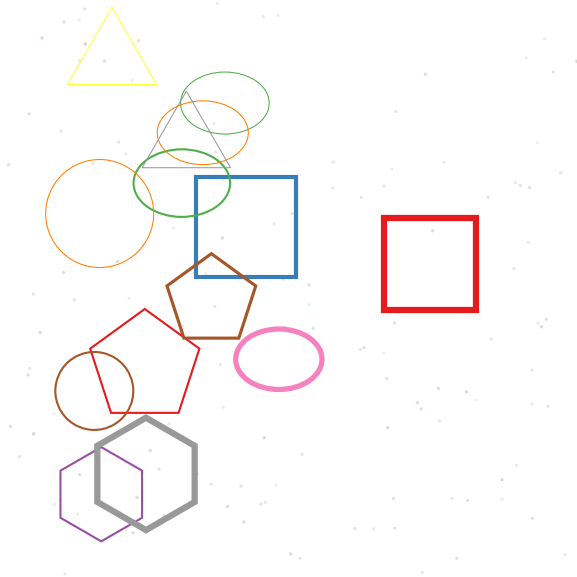[{"shape": "pentagon", "thickness": 1, "radius": 0.5, "center": [0.251, 0.365]}, {"shape": "square", "thickness": 3, "radius": 0.4, "center": [0.745, 0.541]}, {"shape": "square", "thickness": 2, "radius": 0.44, "center": [0.426, 0.606]}, {"shape": "oval", "thickness": 0.5, "radius": 0.38, "center": [0.389, 0.821]}, {"shape": "oval", "thickness": 1, "radius": 0.42, "center": [0.315, 0.682]}, {"shape": "hexagon", "thickness": 1, "radius": 0.41, "center": [0.175, 0.143]}, {"shape": "circle", "thickness": 0.5, "radius": 0.47, "center": [0.173, 0.629]}, {"shape": "oval", "thickness": 0.5, "radius": 0.39, "center": [0.351, 0.769]}, {"shape": "triangle", "thickness": 0.5, "radius": 0.45, "center": [0.194, 0.897]}, {"shape": "pentagon", "thickness": 1.5, "radius": 0.4, "center": [0.366, 0.479]}, {"shape": "circle", "thickness": 1, "radius": 0.34, "center": [0.163, 0.322]}, {"shape": "oval", "thickness": 2.5, "radius": 0.37, "center": [0.483, 0.377]}, {"shape": "triangle", "thickness": 0.5, "radius": 0.44, "center": [0.323, 0.753]}, {"shape": "hexagon", "thickness": 3, "radius": 0.49, "center": [0.253, 0.179]}]